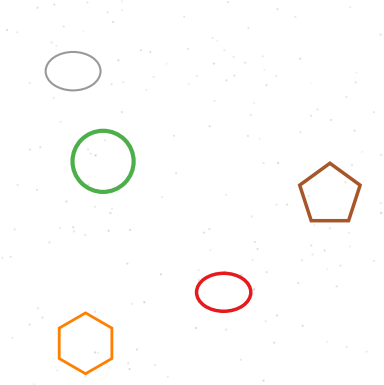[{"shape": "oval", "thickness": 2.5, "radius": 0.35, "center": [0.581, 0.241]}, {"shape": "circle", "thickness": 3, "radius": 0.4, "center": [0.268, 0.581]}, {"shape": "hexagon", "thickness": 2, "radius": 0.39, "center": [0.222, 0.108]}, {"shape": "pentagon", "thickness": 2.5, "radius": 0.41, "center": [0.857, 0.494]}, {"shape": "oval", "thickness": 1.5, "radius": 0.36, "center": [0.19, 0.815]}]